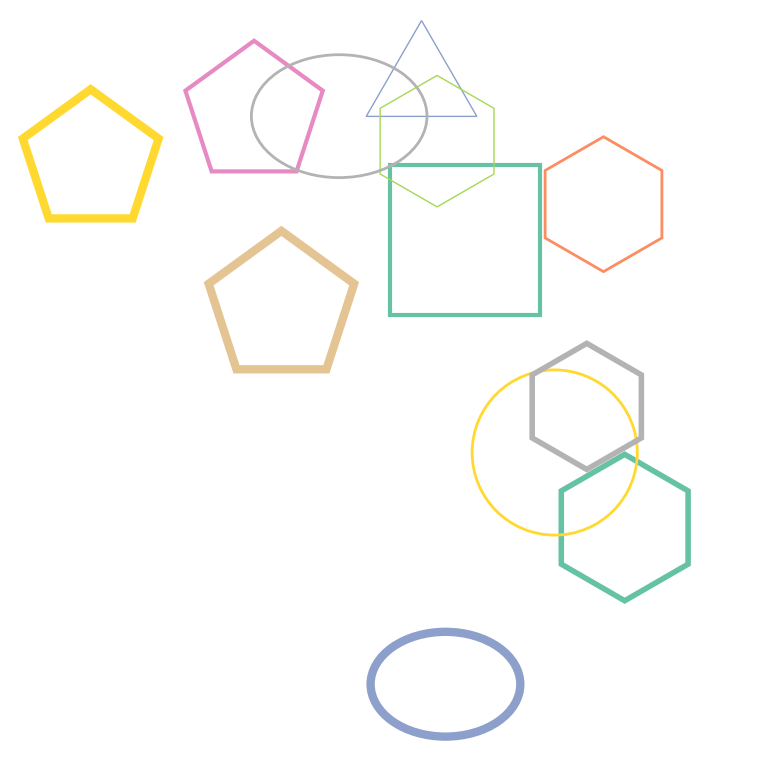[{"shape": "square", "thickness": 1.5, "radius": 0.49, "center": [0.604, 0.689]}, {"shape": "hexagon", "thickness": 2, "radius": 0.48, "center": [0.811, 0.315]}, {"shape": "hexagon", "thickness": 1, "radius": 0.44, "center": [0.784, 0.735]}, {"shape": "triangle", "thickness": 0.5, "radius": 0.41, "center": [0.547, 0.89]}, {"shape": "oval", "thickness": 3, "radius": 0.49, "center": [0.579, 0.111]}, {"shape": "pentagon", "thickness": 1.5, "radius": 0.47, "center": [0.33, 0.853]}, {"shape": "hexagon", "thickness": 0.5, "radius": 0.43, "center": [0.568, 0.817]}, {"shape": "circle", "thickness": 1, "radius": 0.54, "center": [0.72, 0.412]}, {"shape": "pentagon", "thickness": 3, "radius": 0.46, "center": [0.118, 0.791]}, {"shape": "pentagon", "thickness": 3, "radius": 0.5, "center": [0.365, 0.601]}, {"shape": "oval", "thickness": 1, "radius": 0.57, "center": [0.44, 0.849]}, {"shape": "hexagon", "thickness": 2, "radius": 0.41, "center": [0.762, 0.472]}]